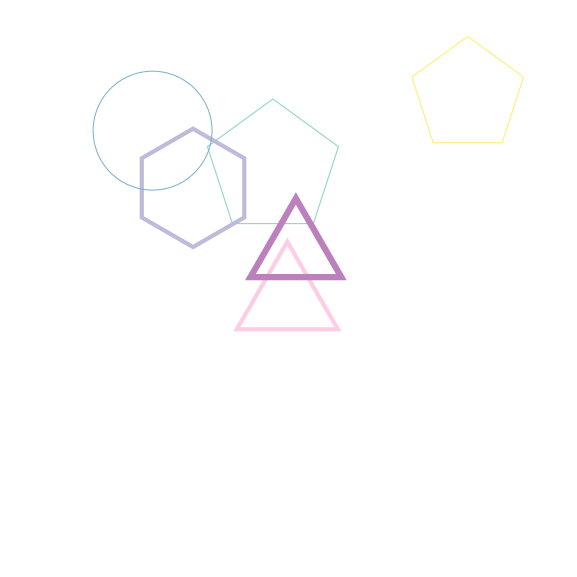[{"shape": "pentagon", "thickness": 0.5, "radius": 0.6, "center": [0.473, 0.708]}, {"shape": "hexagon", "thickness": 2, "radius": 0.51, "center": [0.334, 0.674]}, {"shape": "circle", "thickness": 0.5, "radius": 0.51, "center": [0.264, 0.773]}, {"shape": "triangle", "thickness": 2, "radius": 0.51, "center": [0.498, 0.479]}, {"shape": "triangle", "thickness": 3, "radius": 0.45, "center": [0.512, 0.565]}, {"shape": "pentagon", "thickness": 0.5, "radius": 0.51, "center": [0.81, 0.834]}]